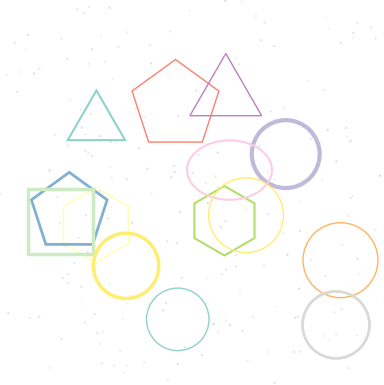[{"shape": "circle", "thickness": 1, "radius": 0.41, "center": [0.462, 0.171]}, {"shape": "triangle", "thickness": 1.5, "radius": 0.43, "center": [0.25, 0.679]}, {"shape": "hexagon", "thickness": 1, "radius": 0.49, "center": [0.249, 0.416]}, {"shape": "circle", "thickness": 3, "radius": 0.44, "center": [0.742, 0.6]}, {"shape": "pentagon", "thickness": 1, "radius": 0.59, "center": [0.456, 0.727]}, {"shape": "pentagon", "thickness": 2, "radius": 0.52, "center": [0.18, 0.449]}, {"shape": "circle", "thickness": 1, "radius": 0.49, "center": [0.884, 0.324]}, {"shape": "hexagon", "thickness": 1.5, "radius": 0.45, "center": [0.583, 0.427]}, {"shape": "oval", "thickness": 1.5, "radius": 0.55, "center": [0.596, 0.558]}, {"shape": "circle", "thickness": 2, "radius": 0.43, "center": [0.873, 0.156]}, {"shape": "triangle", "thickness": 1, "radius": 0.54, "center": [0.586, 0.753]}, {"shape": "square", "thickness": 2.5, "radius": 0.42, "center": [0.157, 0.425]}, {"shape": "circle", "thickness": 2.5, "radius": 0.42, "center": [0.328, 0.31]}, {"shape": "circle", "thickness": 1, "radius": 0.49, "center": [0.639, 0.441]}]